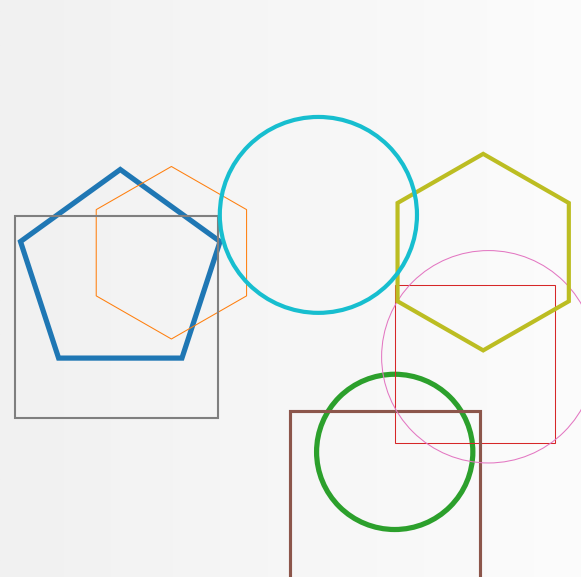[{"shape": "pentagon", "thickness": 2.5, "radius": 0.9, "center": [0.207, 0.525]}, {"shape": "hexagon", "thickness": 0.5, "radius": 0.75, "center": [0.295, 0.561]}, {"shape": "circle", "thickness": 2.5, "radius": 0.67, "center": [0.679, 0.217]}, {"shape": "square", "thickness": 0.5, "radius": 0.69, "center": [0.817, 0.369]}, {"shape": "square", "thickness": 1.5, "radius": 0.82, "center": [0.662, 0.123]}, {"shape": "circle", "thickness": 0.5, "radius": 0.92, "center": [0.84, 0.381]}, {"shape": "square", "thickness": 1, "radius": 0.87, "center": [0.201, 0.45]}, {"shape": "hexagon", "thickness": 2, "radius": 0.85, "center": [0.831, 0.563]}, {"shape": "circle", "thickness": 2, "radius": 0.85, "center": [0.548, 0.627]}]